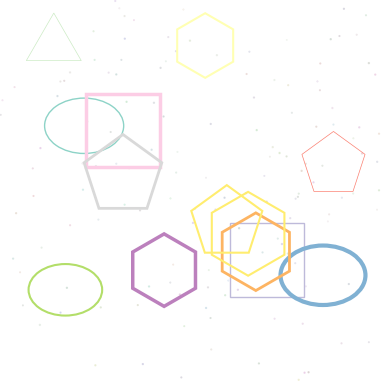[{"shape": "oval", "thickness": 1, "radius": 0.51, "center": [0.219, 0.673]}, {"shape": "hexagon", "thickness": 1.5, "radius": 0.42, "center": [0.533, 0.882]}, {"shape": "square", "thickness": 1, "radius": 0.48, "center": [0.694, 0.324]}, {"shape": "pentagon", "thickness": 0.5, "radius": 0.43, "center": [0.866, 0.572]}, {"shape": "oval", "thickness": 3, "radius": 0.55, "center": [0.839, 0.285]}, {"shape": "hexagon", "thickness": 2, "radius": 0.5, "center": [0.664, 0.346]}, {"shape": "oval", "thickness": 1.5, "radius": 0.48, "center": [0.17, 0.247]}, {"shape": "square", "thickness": 2.5, "radius": 0.48, "center": [0.319, 0.661]}, {"shape": "pentagon", "thickness": 2, "radius": 0.53, "center": [0.319, 0.545]}, {"shape": "hexagon", "thickness": 2.5, "radius": 0.47, "center": [0.426, 0.298]}, {"shape": "triangle", "thickness": 0.5, "radius": 0.41, "center": [0.14, 0.884]}, {"shape": "hexagon", "thickness": 1.5, "radius": 0.54, "center": [0.644, 0.393]}, {"shape": "pentagon", "thickness": 1.5, "radius": 0.49, "center": [0.589, 0.422]}]